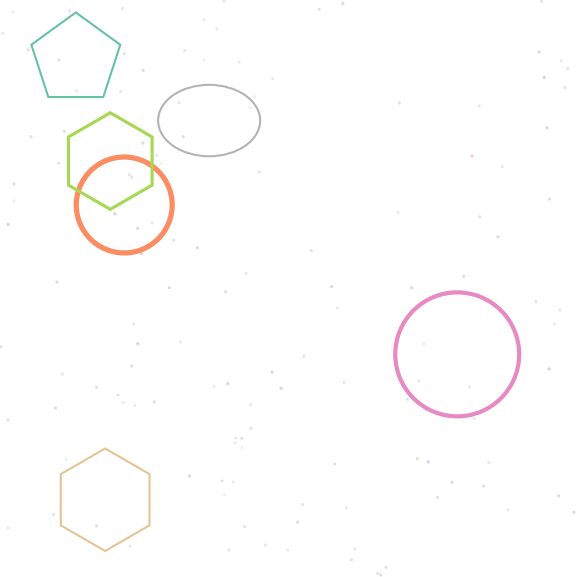[{"shape": "pentagon", "thickness": 1, "radius": 0.4, "center": [0.131, 0.897]}, {"shape": "circle", "thickness": 2.5, "radius": 0.42, "center": [0.215, 0.644]}, {"shape": "circle", "thickness": 2, "radius": 0.54, "center": [0.792, 0.386]}, {"shape": "hexagon", "thickness": 1.5, "radius": 0.42, "center": [0.191, 0.72]}, {"shape": "hexagon", "thickness": 1, "radius": 0.44, "center": [0.182, 0.134]}, {"shape": "oval", "thickness": 1, "radius": 0.44, "center": [0.362, 0.79]}]